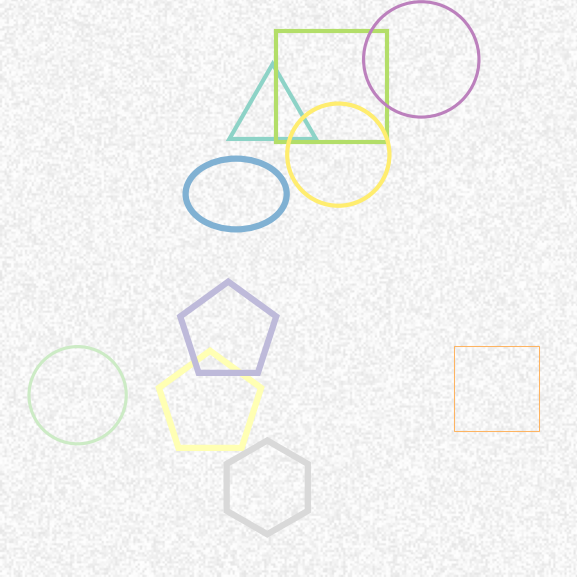[{"shape": "triangle", "thickness": 2, "radius": 0.43, "center": [0.472, 0.802]}, {"shape": "pentagon", "thickness": 3, "radius": 0.46, "center": [0.364, 0.299]}, {"shape": "pentagon", "thickness": 3, "radius": 0.44, "center": [0.395, 0.424]}, {"shape": "oval", "thickness": 3, "radius": 0.44, "center": [0.409, 0.663]}, {"shape": "square", "thickness": 0.5, "radius": 0.37, "center": [0.86, 0.327]}, {"shape": "square", "thickness": 2, "radius": 0.48, "center": [0.574, 0.849]}, {"shape": "hexagon", "thickness": 3, "radius": 0.41, "center": [0.463, 0.155]}, {"shape": "circle", "thickness": 1.5, "radius": 0.5, "center": [0.729, 0.896]}, {"shape": "circle", "thickness": 1.5, "radius": 0.42, "center": [0.134, 0.315]}, {"shape": "circle", "thickness": 2, "radius": 0.44, "center": [0.586, 0.731]}]